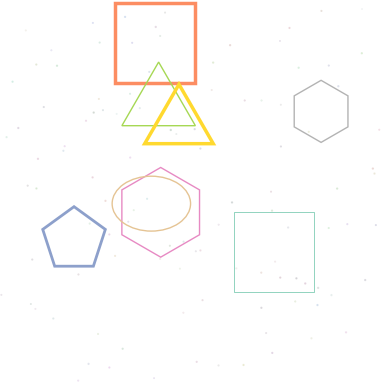[{"shape": "square", "thickness": 0.5, "radius": 0.52, "center": [0.713, 0.344]}, {"shape": "square", "thickness": 2.5, "radius": 0.52, "center": [0.403, 0.888]}, {"shape": "pentagon", "thickness": 2, "radius": 0.43, "center": [0.192, 0.378]}, {"shape": "hexagon", "thickness": 1, "radius": 0.58, "center": [0.417, 0.449]}, {"shape": "triangle", "thickness": 1, "radius": 0.55, "center": [0.412, 0.729]}, {"shape": "triangle", "thickness": 2.5, "radius": 0.51, "center": [0.465, 0.678]}, {"shape": "oval", "thickness": 1, "radius": 0.51, "center": [0.393, 0.471]}, {"shape": "hexagon", "thickness": 1, "radius": 0.4, "center": [0.834, 0.711]}]